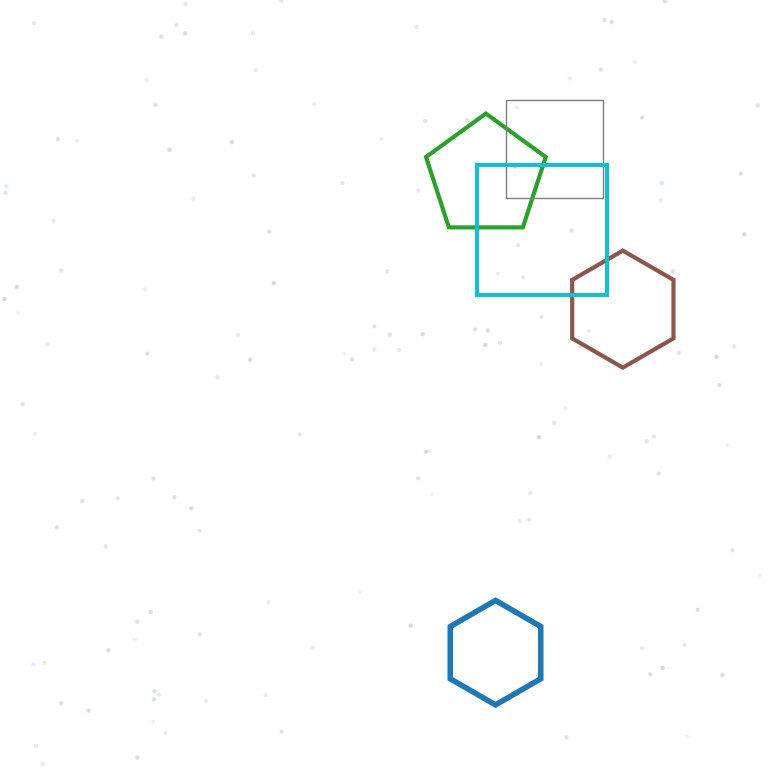[{"shape": "hexagon", "thickness": 2, "radius": 0.34, "center": [0.644, 0.152]}, {"shape": "pentagon", "thickness": 1.5, "radius": 0.41, "center": [0.631, 0.771]}, {"shape": "hexagon", "thickness": 1.5, "radius": 0.38, "center": [0.809, 0.599]}, {"shape": "square", "thickness": 0.5, "radius": 0.32, "center": [0.72, 0.806]}, {"shape": "square", "thickness": 1.5, "radius": 0.42, "center": [0.703, 0.702]}]